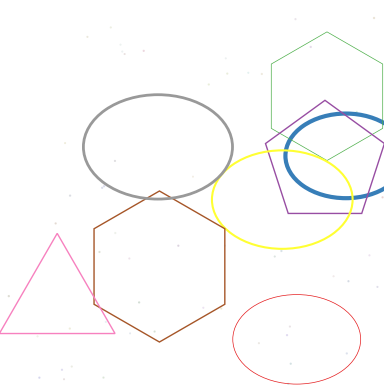[{"shape": "oval", "thickness": 0.5, "radius": 0.83, "center": [0.771, 0.119]}, {"shape": "oval", "thickness": 3, "radius": 0.79, "center": [0.898, 0.595]}, {"shape": "hexagon", "thickness": 0.5, "radius": 0.84, "center": [0.849, 0.75]}, {"shape": "pentagon", "thickness": 1, "radius": 0.81, "center": [0.844, 0.577]}, {"shape": "oval", "thickness": 1.5, "radius": 0.91, "center": [0.733, 0.482]}, {"shape": "hexagon", "thickness": 1, "radius": 0.98, "center": [0.414, 0.308]}, {"shape": "triangle", "thickness": 1, "radius": 0.87, "center": [0.149, 0.22]}, {"shape": "oval", "thickness": 2, "radius": 0.97, "center": [0.41, 0.618]}]